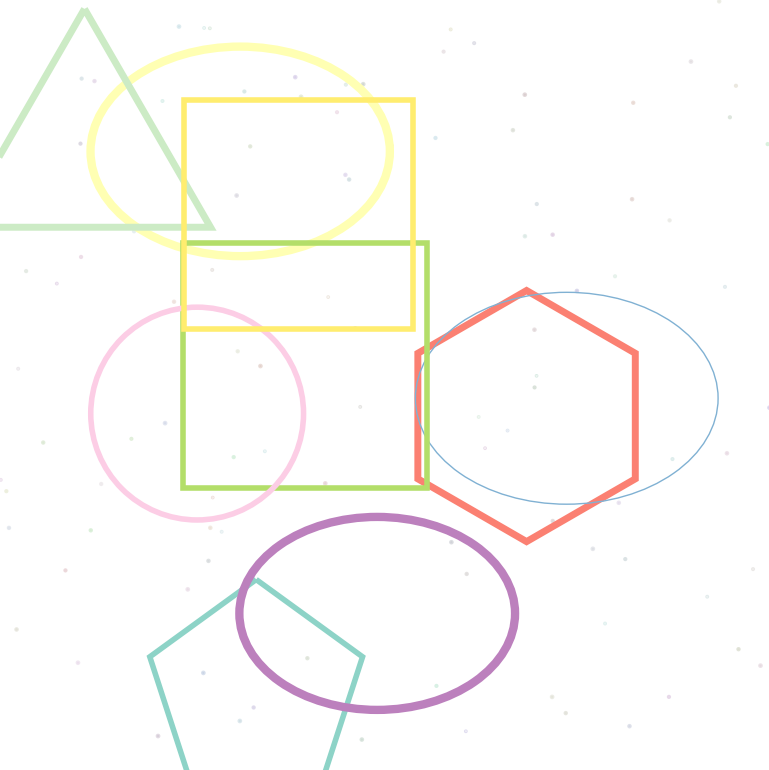[{"shape": "pentagon", "thickness": 2, "radius": 0.73, "center": [0.333, 0.102]}, {"shape": "oval", "thickness": 3, "radius": 0.97, "center": [0.312, 0.803]}, {"shape": "hexagon", "thickness": 2.5, "radius": 0.82, "center": [0.684, 0.46]}, {"shape": "oval", "thickness": 0.5, "radius": 0.98, "center": [0.736, 0.483]}, {"shape": "square", "thickness": 2, "radius": 0.79, "center": [0.396, 0.525]}, {"shape": "circle", "thickness": 2, "radius": 0.69, "center": [0.256, 0.463]}, {"shape": "oval", "thickness": 3, "radius": 0.9, "center": [0.49, 0.203]}, {"shape": "triangle", "thickness": 2.5, "radius": 0.95, "center": [0.11, 0.799]}, {"shape": "square", "thickness": 2, "radius": 0.74, "center": [0.388, 0.721]}]